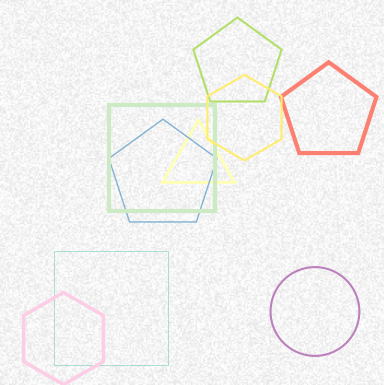[{"shape": "square", "thickness": 0.5, "radius": 0.74, "center": [0.288, 0.2]}, {"shape": "triangle", "thickness": 2, "radius": 0.54, "center": [0.516, 0.58]}, {"shape": "pentagon", "thickness": 3, "radius": 0.65, "center": [0.854, 0.708]}, {"shape": "pentagon", "thickness": 1, "radius": 0.74, "center": [0.423, 0.543]}, {"shape": "pentagon", "thickness": 1.5, "radius": 0.6, "center": [0.617, 0.834]}, {"shape": "hexagon", "thickness": 2.5, "radius": 0.6, "center": [0.165, 0.121]}, {"shape": "circle", "thickness": 1.5, "radius": 0.58, "center": [0.818, 0.191]}, {"shape": "square", "thickness": 3, "radius": 0.69, "center": [0.421, 0.59]}, {"shape": "hexagon", "thickness": 1.5, "radius": 0.56, "center": [0.635, 0.694]}]